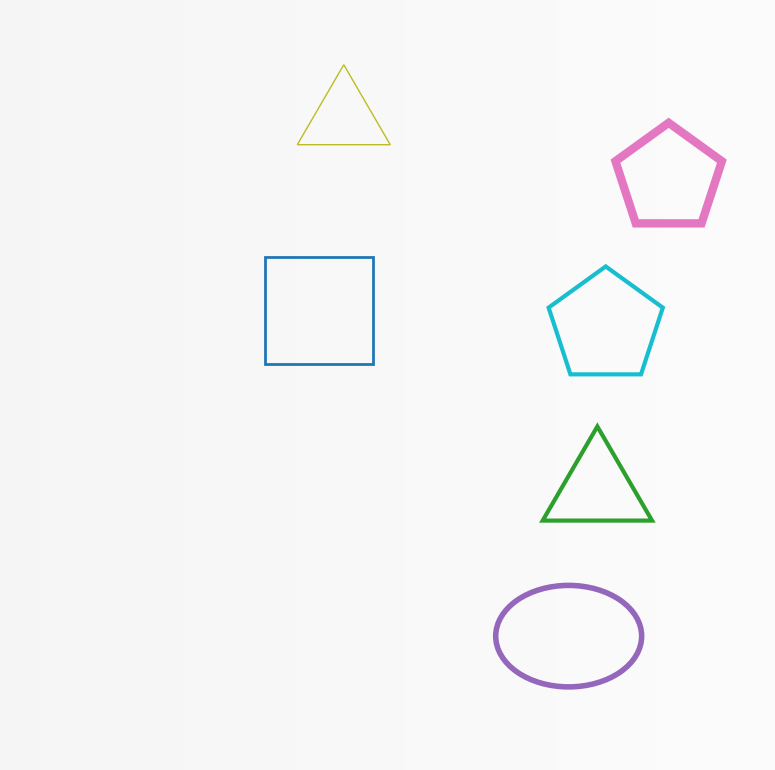[{"shape": "square", "thickness": 1, "radius": 0.35, "center": [0.411, 0.597]}, {"shape": "triangle", "thickness": 1.5, "radius": 0.41, "center": [0.771, 0.365]}, {"shape": "oval", "thickness": 2, "radius": 0.47, "center": [0.734, 0.174]}, {"shape": "pentagon", "thickness": 3, "radius": 0.36, "center": [0.863, 0.768]}, {"shape": "triangle", "thickness": 0.5, "radius": 0.35, "center": [0.444, 0.847]}, {"shape": "pentagon", "thickness": 1.5, "radius": 0.39, "center": [0.782, 0.576]}]